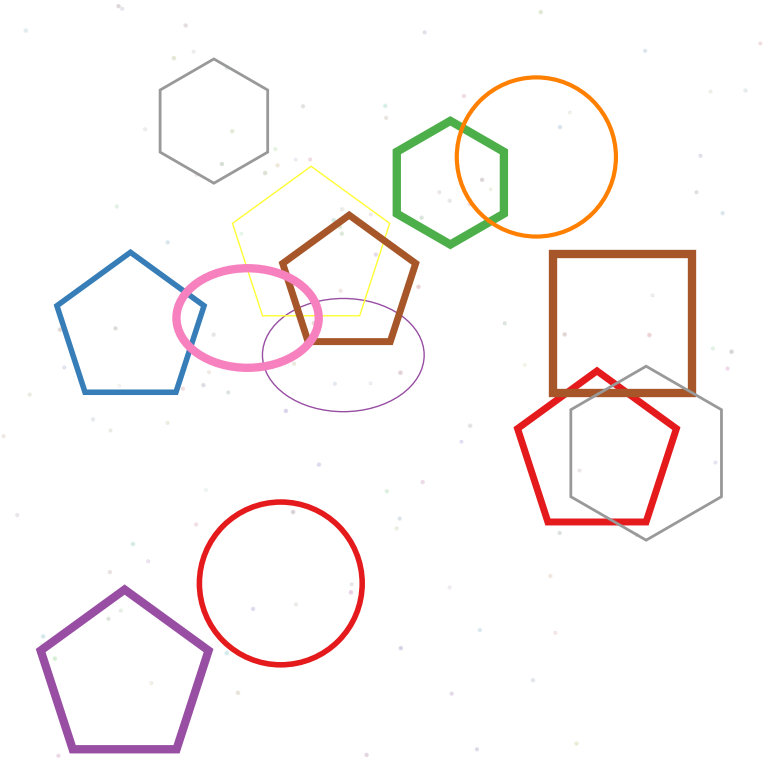[{"shape": "circle", "thickness": 2, "radius": 0.53, "center": [0.365, 0.242]}, {"shape": "pentagon", "thickness": 2.5, "radius": 0.54, "center": [0.775, 0.41]}, {"shape": "pentagon", "thickness": 2, "radius": 0.5, "center": [0.169, 0.572]}, {"shape": "hexagon", "thickness": 3, "radius": 0.4, "center": [0.585, 0.763]}, {"shape": "pentagon", "thickness": 3, "radius": 0.57, "center": [0.162, 0.12]}, {"shape": "oval", "thickness": 0.5, "radius": 0.53, "center": [0.446, 0.539]}, {"shape": "circle", "thickness": 1.5, "radius": 0.52, "center": [0.697, 0.796]}, {"shape": "pentagon", "thickness": 0.5, "radius": 0.54, "center": [0.404, 0.677]}, {"shape": "square", "thickness": 3, "radius": 0.45, "center": [0.808, 0.58]}, {"shape": "pentagon", "thickness": 2.5, "radius": 0.45, "center": [0.453, 0.63]}, {"shape": "oval", "thickness": 3, "radius": 0.46, "center": [0.322, 0.587]}, {"shape": "hexagon", "thickness": 1, "radius": 0.56, "center": [0.839, 0.411]}, {"shape": "hexagon", "thickness": 1, "radius": 0.4, "center": [0.278, 0.843]}]